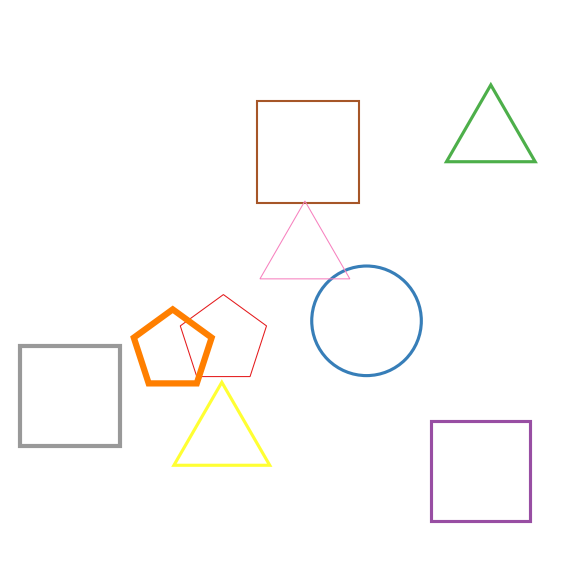[{"shape": "pentagon", "thickness": 0.5, "radius": 0.39, "center": [0.387, 0.411]}, {"shape": "circle", "thickness": 1.5, "radius": 0.47, "center": [0.635, 0.444]}, {"shape": "triangle", "thickness": 1.5, "radius": 0.44, "center": [0.85, 0.763]}, {"shape": "square", "thickness": 1.5, "radius": 0.43, "center": [0.832, 0.183]}, {"shape": "pentagon", "thickness": 3, "radius": 0.35, "center": [0.299, 0.393]}, {"shape": "triangle", "thickness": 1.5, "radius": 0.48, "center": [0.384, 0.241]}, {"shape": "square", "thickness": 1, "radius": 0.44, "center": [0.534, 0.736]}, {"shape": "triangle", "thickness": 0.5, "radius": 0.45, "center": [0.528, 0.561]}, {"shape": "square", "thickness": 2, "radius": 0.43, "center": [0.121, 0.314]}]